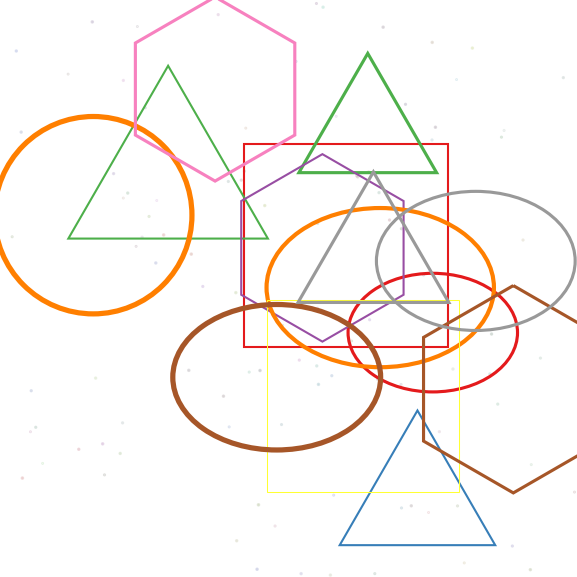[{"shape": "square", "thickness": 1, "radius": 0.88, "center": [0.599, 0.574]}, {"shape": "oval", "thickness": 1.5, "radius": 0.73, "center": [0.749, 0.423]}, {"shape": "triangle", "thickness": 1, "radius": 0.78, "center": [0.723, 0.133]}, {"shape": "triangle", "thickness": 1, "radius": 1.0, "center": [0.291, 0.686]}, {"shape": "triangle", "thickness": 1.5, "radius": 0.69, "center": [0.637, 0.769]}, {"shape": "hexagon", "thickness": 1, "radius": 0.81, "center": [0.558, 0.57]}, {"shape": "oval", "thickness": 2, "radius": 0.98, "center": [0.658, 0.501]}, {"shape": "circle", "thickness": 2.5, "radius": 0.85, "center": [0.161, 0.627]}, {"shape": "square", "thickness": 0.5, "radius": 0.83, "center": [0.629, 0.314]}, {"shape": "hexagon", "thickness": 1.5, "radius": 0.9, "center": [0.889, 0.325]}, {"shape": "oval", "thickness": 2.5, "radius": 0.9, "center": [0.479, 0.346]}, {"shape": "hexagon", "thickness": 1.5, "radius": 0.8, "center": [0.372, 0.845]}, {"shape": "oval", "thickness": 1.5, "radius": 0.86, "center": [0.824, 0.547]}, {"shape": "triangle", "thickness": 1.5, "radius": 0.75, "center": [0.647, 0.551]}]